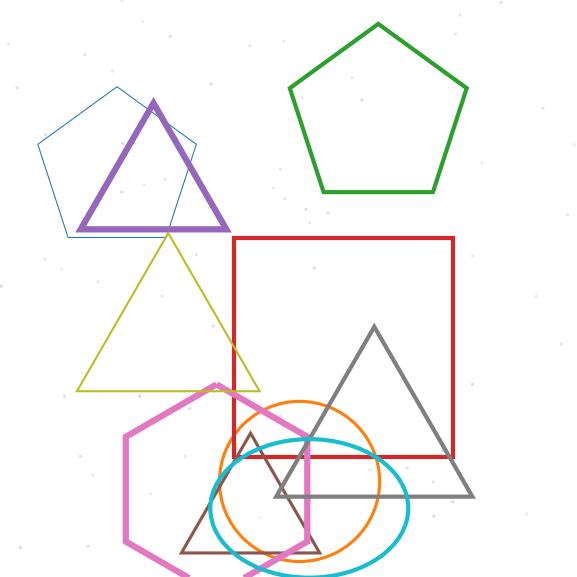[{"shape": "pentagon", "thickness": 0.5, "radius": 0.72, "center": [0.203, 0.705]}, {"shape": "circle", "thickness": 1.5, "radius": 0.69, "center": [0.519, 0.165]}, {"shape": "pentagon", "thickness": 2, "radius": 0.81, "center": [0.655, 0.797]}, {"shape": "square", "thickness": 2, "radius": 0.95, "center": [0.595, 0.398]}, {"shape": "triangle", "thickness": 3, "radius": 0.73, "center": [0.266, 0.675]}, {"shape": "triangle", "thickness": 1.5, "radius": 0.69, "center": [0.434, 0.111]}, {"shape": "hexagon", "thickness": 3, "radius": 0.91, "center": [0.375, 0.152]}, {"shape": "triangle", "thickness": 2, "radius": 0.98, "center": [0.648, 0.237]}, {"shape": "triangle", "thickness": 1, "radius": 0.91, "center": [0.291, 0.413]}, {"shape": "oval", "thickness": 2, "radius": 0.86, "center": [0.536, 0.119]}]